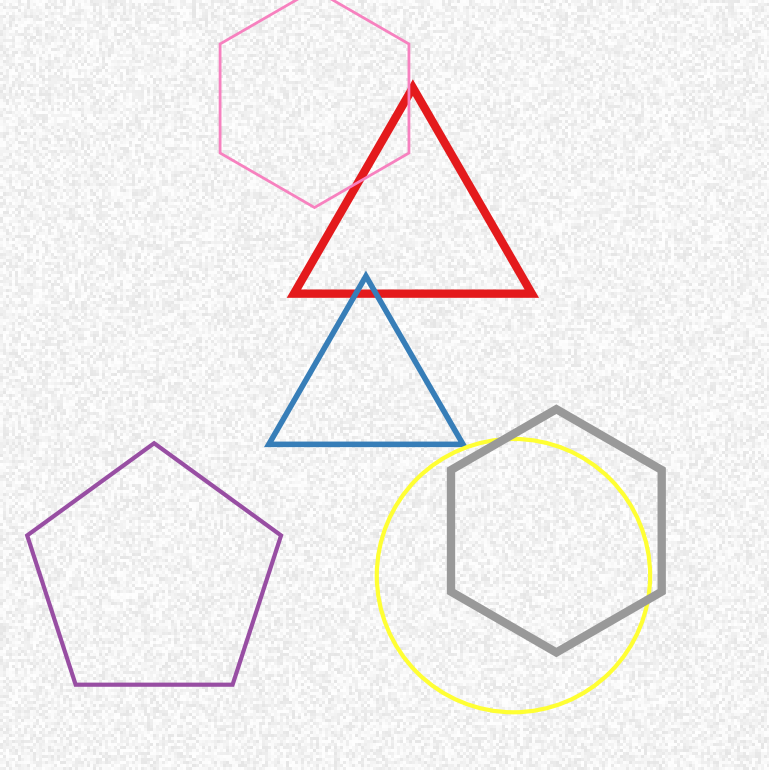[{"shape": "triangle", "thickness": 3, "radius": 0.89, "center": [0.536, 0.708]}, {"shape": "triangle", "thickness": 2, "radius": 0.73, "center": [0.475, 0.496]}, {"shape": "pentagon", "thickness": 1.5, "radius": 0.87, "center": [0.2, 0.251]}, {"shape": "circle", "thickness": 1.5, "radius": 0.89, "center": [0.667, 0.252]}, {"shape": "hexagon", "thickness": 1, "radius": 0.71, "center": [0.408, 0.872]}, {"shape": "hexagon", "thickness": 3, "radius": 0.79, "center": [0.723, 0.311]}]